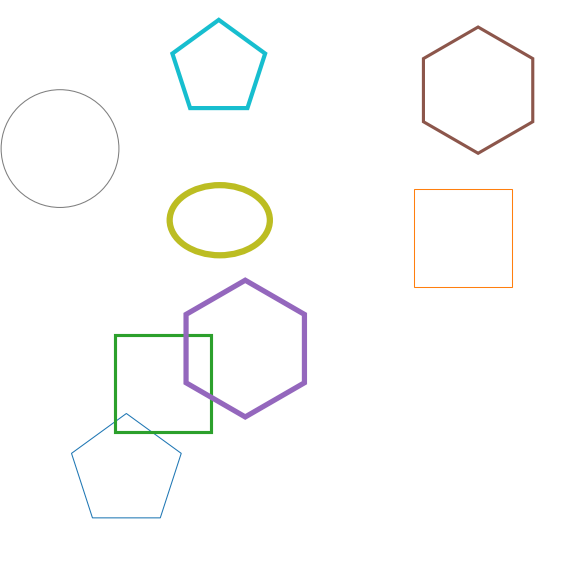[{"shape": "pentagon", "thickness": 0.5, "radius": 0.5, "center": [0.219, 0.183]}, {"shape": "square", "thickness": 0.5, "radius": 0.42, "center": [0.802, 0.587]}, {"shape": "square", "thickness": 1.5, "radius": 0.42, "center": [0.282, 0.335]}, {"shape": "hexagon", "thickness": 2.5, "radius": 0.59, "center": [0.425, 0.396]}, {"shape": "hexagon", "thickness": 1.5, "radius": 0.55, "center": [0.828, 0.843]}, {"shape": "circle", "thickness": 0.5, "radius": 0.51, "center": [0.104, 0.742]}, {"shape": "oval", "thickness": 3, "radius": 0.43, "center": [0.381, 0.618]}, {"shape": "pentagon", "thickness": 2, "radius": 0.42, "center": [0.379, 0.88]}]